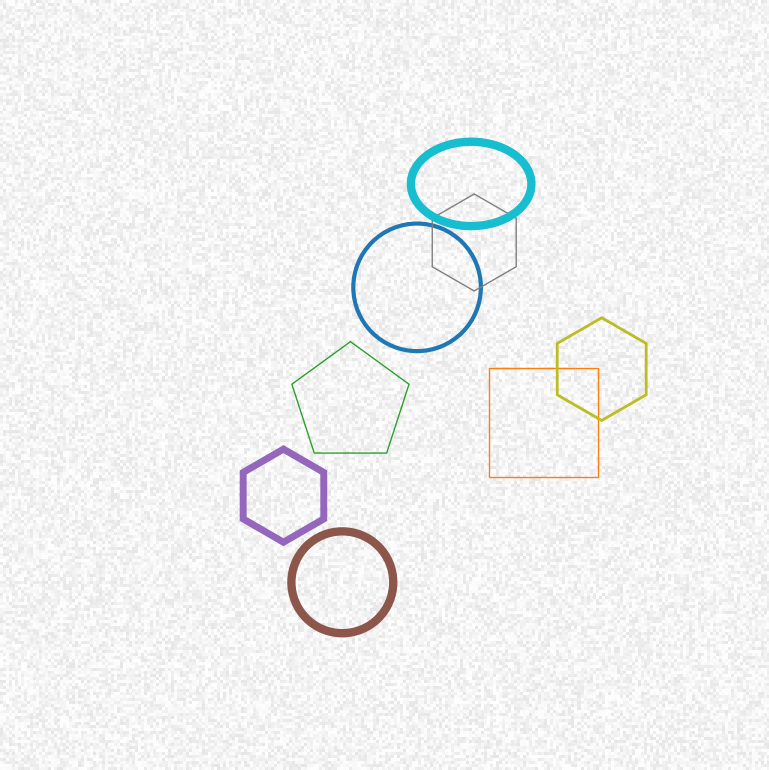[{"shape": "circle", "thickness": 1.5, "radius": 0.41, "center": [0.542, 0.627]}, {"shape": "square", "thickness": 0.5, "radius": 0.35, "center": [0.705, 0.452]}, {"shape": "pentagon", "thickness": 0.5, "radius": 0.4, "center": [0.455, 0.476]}, {"shape": "hexagon", "thickness": 2.5, "radius": 0.3, "center": [0.368, 0.356]}, {"shape": "circle", "thickness": 3, "radius": 0.33, "center": [0.445, 0.244]}, {"shape": "hexagon", "thickness": 0.5, "radius": 0.31, "center": [0.616, 0.685]}, {"shape": "hexagon", "thickness": 1, "radius": 0.33, "center": [0.781, 0.521]}, {"shape": "oval", "thickness": 3, "radius": 0.39, "center": [0.612, 0.761]}]